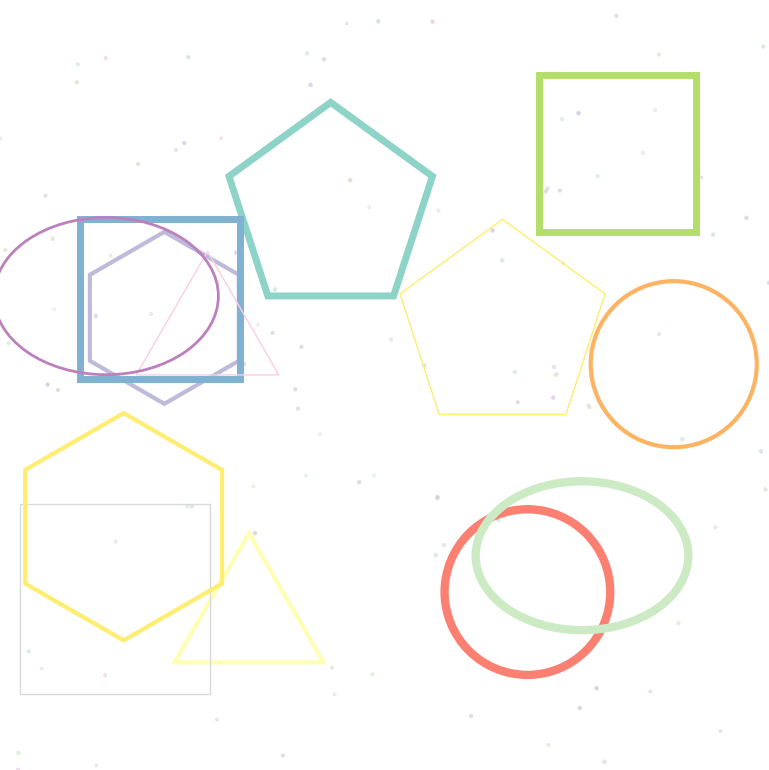[{"shape": "pentagon", "thickness": 2.5, "radius": 0.69, "center": [0.429, 0.728]}, {"shape": "triangle", "thickness": 1.5, "radius": 0.56, "center": [0.323, 0.196]}, {"shape": "hexagon", "thickness": 1.5, "radius": 0.56, "center": [0.213, 0.587]}, {"shape": "circle", "thickness": 3, "radius": 0.54, "center": [0.685, 0.231]}, {"shape": "square", "thickness": 2.5, "radius": 0.52, "center": [0.207, 0.612]}, {"shape": "circle", "thickness": 1.5, "radius": 0.54, "center": [0.875, 0.527]}, {"shape": "square", "thickness": 2.5, "radius": 0.51, "center": [0.802, 0.801]}, {"shape": "triangle", "thickness": 0.5, "radius": 0.53, "center": [0.27, 0.567]}, {"shape": "square", "thickness": 0.5, "radius": 0.62, "center": [0.149, 0.222]}, {"shape": "oval", "thickness": 1, "radius": 0.73, "center": [0.138, 0.615]}, {"shape": "oval", "thickness": 3, "radius": 0.69, "center": [0.756, 0.278]}, {"shape": "pentagon", "thickness": 0.5, "radius": 0.7, "center": [0.653, 0.575]}, {"shape": "hexagon", "thickness": 1.5, "radius": 0.74, "center": [0.161, 0.316]}]